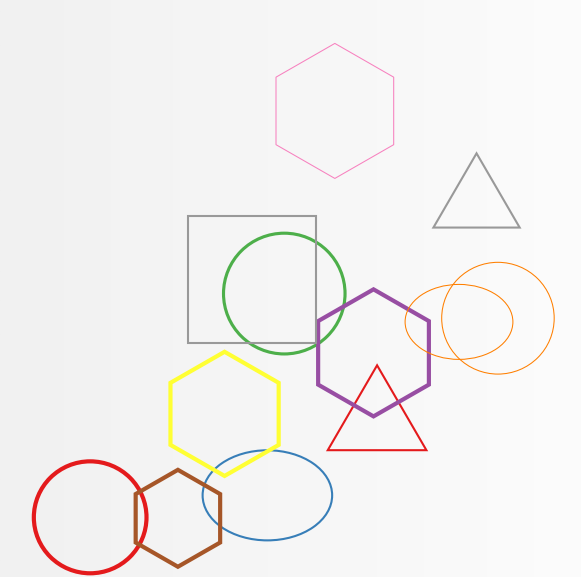[{"shape": "circle", "thickness": 2, "radius": 0.48, "center": [0.155, 0.103]}, {"shape": "triangle", "thickness": 1, "radius": 0.49, "center": [0.649, 0.269]}, {"shape": "oval", "thickness": 1, "radius": 0.56, "center": [0.46, 0.141]}, {"shape": "circle", "thickness": 1.5, "radius": 0.52, "center": [0.489, 0.491]}, {"shape": "hexagon", "thickness": 2, "radius": 0.55, "center": [0.643, 0.388]}, {"shape": "circle", "thickness": 0.5, "radius": 0.48, "center": [0.857, 0.448]}, {"shape": "oval", "thickness": 0.5, "radius": 0.46, "center": [0.79, 0.442]}, {"shape": "hexagon", "thickness": 2, "radius": 0.54, "center": [0.386, 0.282]}, {"shape": "hexagon", "thickness": 2, "radius": 0.42, "center": [0.306, 0.102]}, {"shape": "hexagon", "thickness": 0.5, "radius": 0.58, "center": [0.576, 0.807]}, {"shape": "square", "thickness": 1, "radius": 0.55, "center": [0.433, 0.516]}, {"shape": "triangle", "thickness": 1, "radius": 0.43, "center": [0.82, 0.648]}]